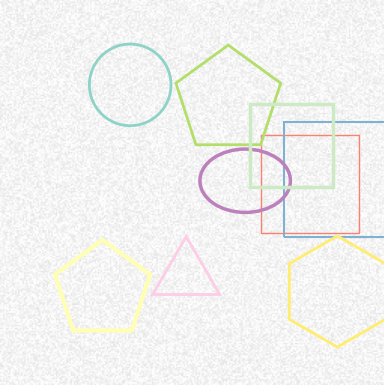[{"shape": "circle", "thickness": 2, "radius": 0.53, "center": [0.338, 0.78]}, {"shape": "pentagon", "thickness": 3, "radius": 0.65, "center": [0.266, 0.247]}, {"shape": "square", "thickness": 1, "radius": 0.64, "center": [0.805, 0.522]}, {"shape": "square", "thickness": 1.5, "radius": 0.74, "center": [0.885, 0.534]}, {"shape": "pentagon", "thickness": 2, "radius": 0.72, "center": [0.593, 0.74]}, {"shape": "triangle", "thickness": 2, "radius": 0.5, "center": [0.484, 0.285]}, {"shape": "oval", "thickness": 2.5, "radius": 0.59, "center": [0.637, 0.531]}, {"shape": "square", "thickness": 2.5, "radius": 0.54, "center": [0.758, 0.623]}, {"shape": "hexagon", "thickness": 2, "radius": 0.72, "center": [0.876, 0.243]}]